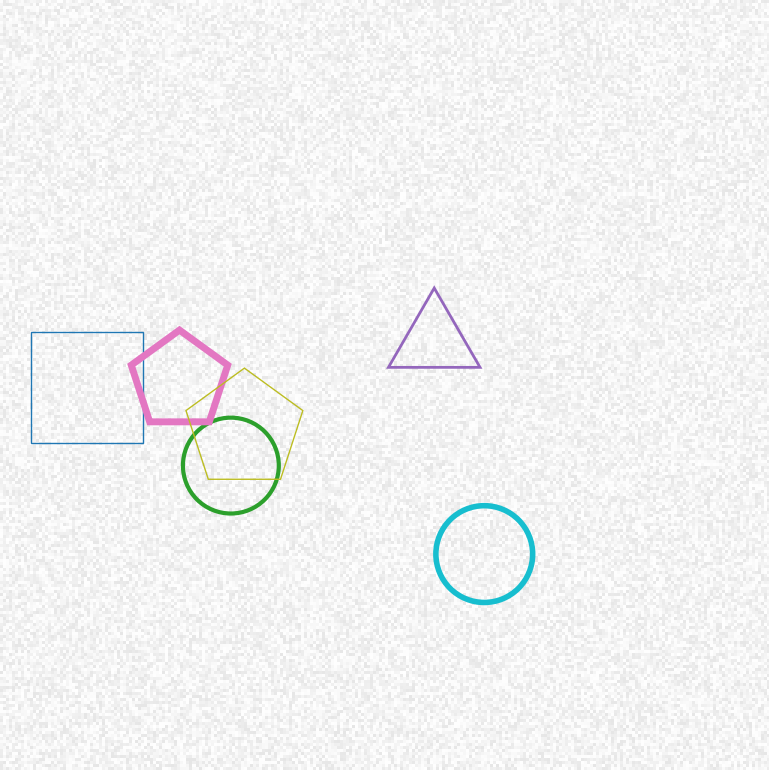[{"shape": "square", "thickness": 0.5, "radius": 0.36, "center": [0.113, 0.497]}, {"shape": "circle", "thickness": 1.5, "radius": 0.31, "center": [0.3, 0.395]}, {"shape": "triangle", "thickness": 1, "radius": 0.34, "center": [0.564, 0.557]}, {"shape": "pentagon", "thickness": 2.5, "radius": 0.33, "center": [0.233, 0.505]}, {"shape": "pentagon", "thickness": 0.5, "radius": 0.4, "center": [0.317, 0.442]}, {"shape": "circle", "thickness": 2, "radius": 0.31, "center": [0.629, 0.28]}]